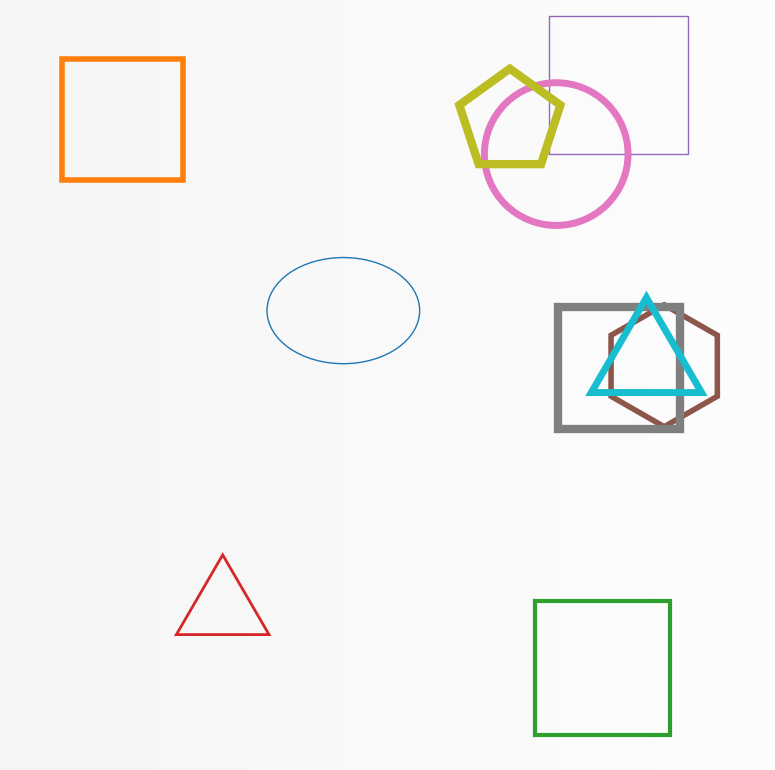[{"shape": "oval", "thickness": 0.5, "radius": 0.49, "center": [0.443, 0.597]}, {"shape": "square", "thickness": 2, "radius": 0.39, "center": [0.158, 0.845]}, {"shape": "square", "thickness": 1.5, "radius": 0.44, "center": [0.777, 0.133]}, {"shape": "triangle", "thickness": 1, "radius": 0.35, "center": [0.287, 0.21]}, {"shape": "square", "thickness": 0.5, "radius": 0.45, "center": [0.798, 0.89]}, {"shape": "hexagon", "thickness": 2, "radius": 0.4, "center": [0.857, 0.525]}, {"shape": "circle", "thickness": 2.5, "radius": 0.46, "center": [0.718, 0.8]}, {"shape": "square", "thickness": 3, "radius": 0.39, "center": [0.798, 0.522]}, {"shape": "pentagon", "thickness": 3, "radius": 0.34, "center": [0.658, 0.842]}, {"shape": "triangle", "thickness": 2.5, "radius": 0.41, "center": [0.834, 0.531]}]